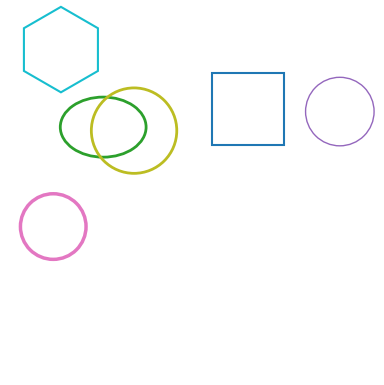[{"shape": "square", "thickness": 1.5, "radius": 0.47, "center": [0.644, 0.716]}, {"shape": "oval", "thickness": 2, "radius": 0.56, "center": [0.268, 0.67]}, {"shape": "circle", "thickness": 1, "radius": 0.44, "center": [0.883, 0.71]}, {"shape": "circle", "thickness": 2.5, "radius": 0.43, "center": [0.138, 0.412]}, {"shape": "circle", "thickness": 2, "radius": 0.55, "center": [0.348, 0.661]}, {"shape": "hexagon", "thickness": 1.5, "radius": 0.55, "center": [0.158, 0.871]}]